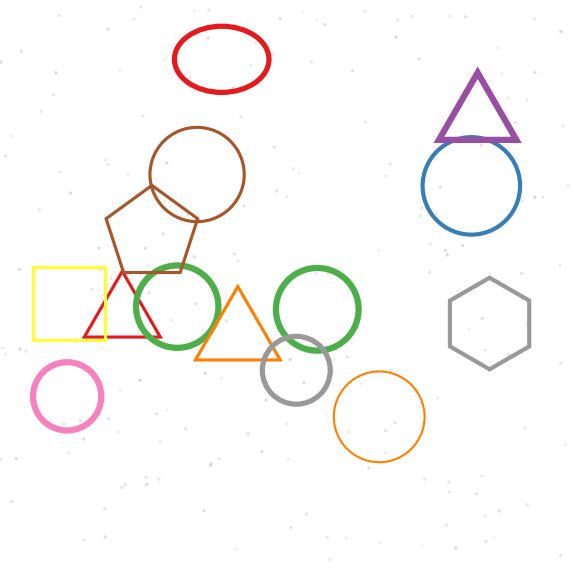[{"shape": "triangle", "thickness": 1.5, "radius": 0.38, "center": [0.212, 0.453]}, {"shape": "oval", "thickness": 2.5, "radius": 0.41, "center": [0.384, 0.896]}, {"shape": "circle", "thickness": 2, "radius": 0.42, "center": [0.816, 0.677]}, {"shape": "circle", "thickness": 3, "radius": 0.36, "center": [0.307, 0.468]}, {"shape": "circle", "thickness": 3, "radius": 0.36, "center": [0.549, 0.464]}, {"shape": "triangle", "thickness": 3, "radius": 0.39, "center": [0.827, 0.796]}, {"shape": "circle", "thickness": 1, "radius": 0.39, "center": [0.657, 0.277]}, {"shape": "triangle", "thickness": 1.5, "radius": 0.42, "center": [0.412, 0.418]}, {"shape": "square", "thickness": 1.5, "radius": 0.31, "center": [0.12, 0.474]}, {"shape": "circle", "thickness": 1.5, "radius": 0.41, "center": [0.341, 0.697]}, {"shape": "pentagon", "thickness": 1.5, "radius": 0.42, "center": [0.263, 0.595]}, {"shape": "circle", "thickness": 3, "radius": 0.3, "center": [0.116, 0.313]}, {"shape": "circle", "thickness": 2.5, "radius": 0.29, "center": [0.513, 0.358]}, {"shape": "hexagon", "thickness": 2, "radius": 0.4, "center": [0.848, 0.439]}]